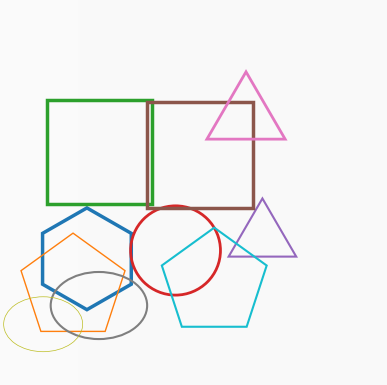[{"shape": "hexagon", "thickness": 2.5, "radius": 0.66, "center": [0.224, 0.328]}, {"shape": "pentagon", "thickness": 1, "radius": 0.71, "center": [0.188, 0.253]}, {"shape": "square", "thickness": 2.5, "radius": 0.67, "center": [0.257, 0.606]}, {"shape": "circle", "thickness": 2, "radius": 0.58, "center": [0.453, 0.349]}, {"shape": "triangle", "thickness": 1.5, "radius": 0.5, "center": [0.677, 0.384]}, {"shape": "square", "thickness": 2.5, "radius": 0.69, "center": [0.516, 0.598]}, {"shape": "triangle", "thickness": 2, "radius": 0.58, "center": [0.635, 0.697]}, {"shape": "oval", "thickness": 1.5, "radius": 0.62, "center": [0.255, 0.206]}, {"shape": "oval", "thickness": 0.5, "radius": 0.51, "center": [0.111, 0.158]}, {"shape": "pentagon", "thickness": 1.5, "radius": 0.71, "center": [0.553, 0.266]}]